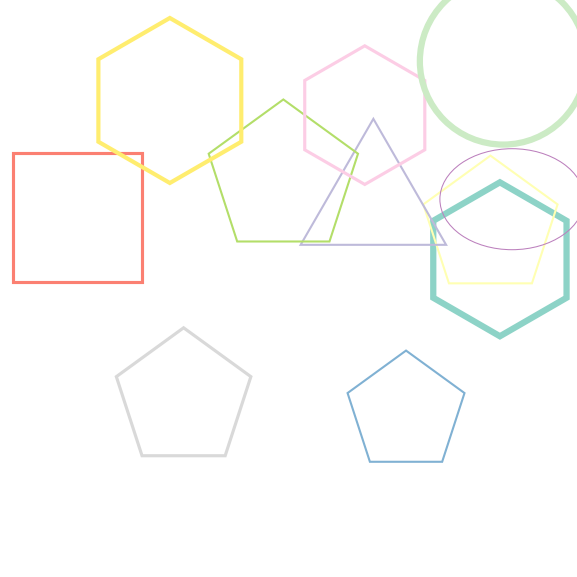[{"shape": "hexagon", "thickness": 3, "radius": 0.67, "center": [0.866, 0.55]}, {"shape": "pentagon", "thickness": 1, "radius": 0.61, "center": [0.849, 0.607]}, {"shape": "triangle", "thickness": 1, "radius": 0.73, "center": [0.647, 0.648]}, {"shape": "square", "thickness": 1.5, "radius": 0.56, "center": [0.135, 0.623]}, {"shape": "pentagon", "thickness": 1, "radius": 0.53, "center": [0.703, 0.286]}, {"shape": "pentagon", "thickness": 1, "radius": 0.68, "center": [0.491, 0.691]}, {"shape": "hexagon", "thickness": 1.5, "radius": 0.6, "center": [0.632, 0.8]}, {"shape": "pentagon", "thickness": 1.5, "radius": 0.61, "center": [0.318, 0.309]}, {"shape": "oval", "thickness": 0.5, "radius": 0.62, "center": [0.887, 0.654]}, {"shape": "circle", "thickness": 3, "radius": 0.72, "center": [0.871, 0.893]}, {"shape": "hexagon", "thickness": 2, "radius": 0.71, "center": [0.294, 0.825]}]